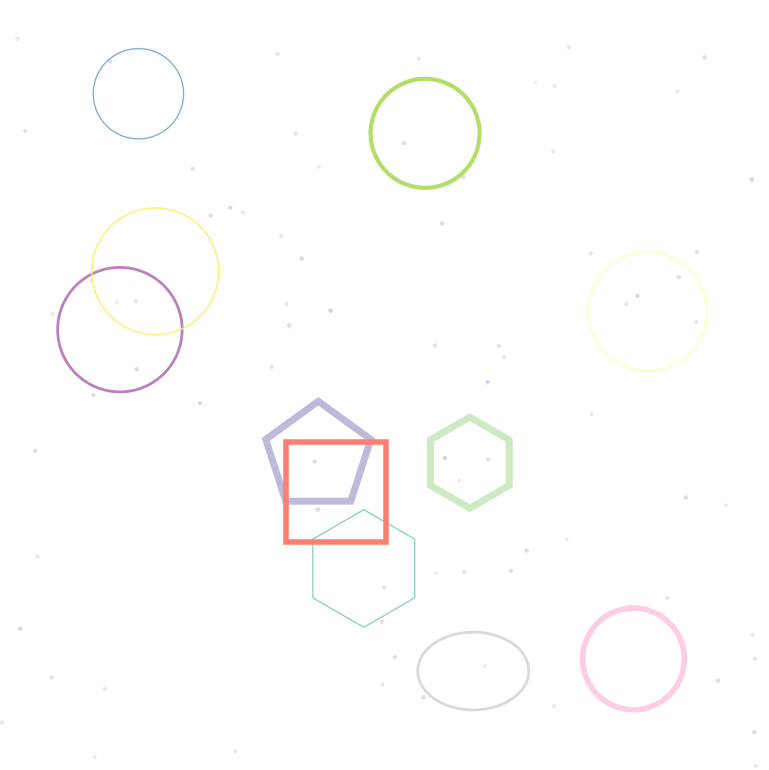[{"shape": "hexagon", "thickness": 0.5, "radius": 0.38, "center": [0.472, 0.262]}, {"shape": "circle", "thickness": 0.5, "radius": 0.39, "center": [0.841, 0.596]}, {"shape": "pentagon", "thickness": 2.5, "radius": 0.36, "center": [0.413, 0.407]}, {"shape": "square", "thickness": 2, "radius": 0.33, "center": [0.436, 0.361]}, {"shape": "circle", "thickness": 0.5, "radius": 0.29, "center": [0.18, 0.878]}, {"shape": "circle", "thickness": 1.5, "radius": 0.35, "center": [0.552, 0.827]}, {"shape": "circle", "thickness": 2, "radius": 0.33, "center": [0.823, 0.144]}, {"shape": "oval", "thickness": 1, "radius": 0.36, "center": [0.615, 0.129]}, {"shape": "circle", "thickness": 1, "radius": 0.4, "center": [0.156, 0.572]}, {"shape": "hexagon", "thickness": 2.5, "radius": 0.3, "center": [0.61, 0.399]}, {"shape": "circle", "thickness": 0.5, "radius": 0.41, "center": [0.202, 0.648]}]